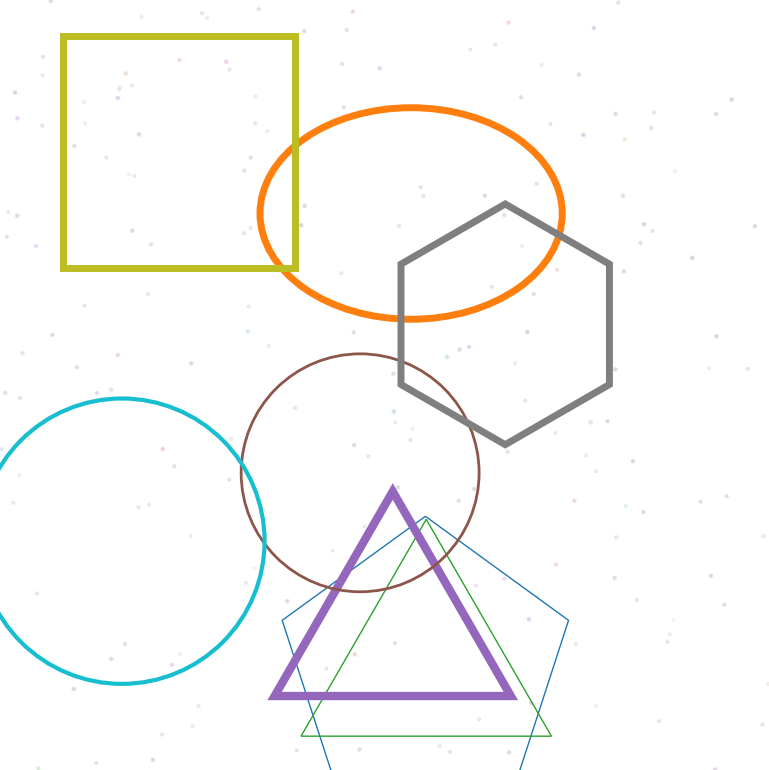[{"shape": "pentagon", "thickness": 0.5, "radius": 0.98, "center": [0.552, 0.134]}, {"shape": "oval", "thickness": 2.5, "radius": 0.98, "center": [0.534, 0.723]}, {"shape": "triangle", "thickness": 0.5, "radius": 0.94, "center": [0.554, 0.138]}, {"shape": "triangle", "thickness": 3, "radius": 0.89, "center": [0.51, 0.185]}, {"shape": "circle", "thickness": 1, "radius": 0.77, "center": [0.468, 0.386]}, {"shape": "hexagon", "thickness": 2.5, "radius": 0.78, "center": [0.656, 0.579]}, {"shape": "square", "thickness": 2.5, "radius": 0.75, "center": [0.233, 0.803]}, {"shape": "circle", "thickness": 1.5, "radius": 0.93, "center": [0.158, 0.297]}]